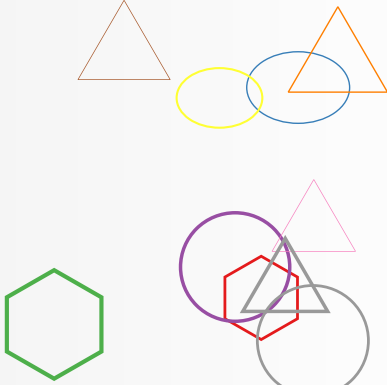[{"shape": "hexagon", "thickness": 2, "radius": 0.54, "center": [0.674, 0.226]}, {"shape": "oval", "thickness": 1, "radius": 0.66, "center": [0.769, 0.773]}, {"shape": "hexagon", "thickness": 3, "radius": 0.7, "center": [0.14, 0.157]}, {"shape": "circle", "thickness": 2.5, "radius": 0.7, "center": [0.607, 0.306]}, {"shape": "triangle", "thickness": 1, "radius": 0.74, "center": [0.872, 0.835]}, {"shape": "oval", "thickness": 1.5, "radius": 0.55, "center": [0.566, 0.746]}, {"shape": "triangle", "thickness": 0.5, "radius": 0.69, "center": [0.32, 0.862]}, {"shape": "triangle", "thickness": 0.5, "radius": 0.62, "center": [0.81, 0.409]}, {"shape": "triangle", "thickness": 2.5, "radius": 0.63, "center": [0.736, 0.254]}, {"shape": "circle", "thickness": 2, "radius": 0.72, "center": [0.807, 0.115]}]